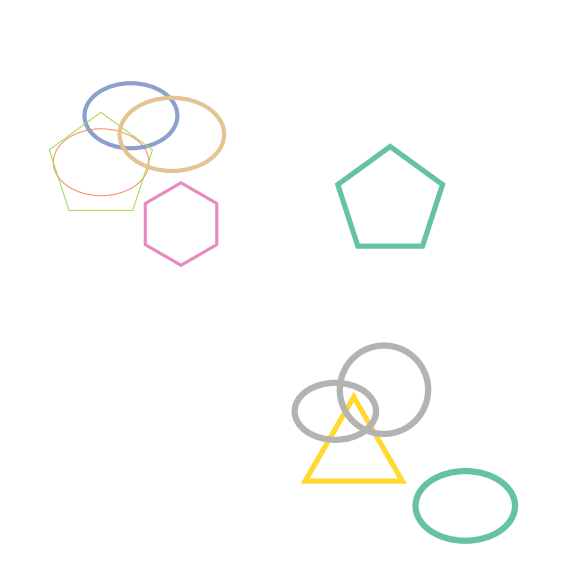[{"shape": "oval", "thickness": 3, "radius": 0.43, "center": [0.806, 0.123]}, {"shape": "pentagon", "thickness": 2.5, "radius": 0.48, "center": [0.676, 0.65]}, {"shape": "oval", "thickness": 0.5, "radius": 0.41, "center": [0.175, 0.718]}, {"shape": "oval", "thickness": 2, "radius": 0.4, "center": [0.227, 0.799]}, {"shape": "hexagon", "thickness": 1.5, "radius": 0.36, "center": [0.313, 0.611]}, {"shape": "pentagon", "thickness": 0.5, "radius": 0.47, "center": [0.175, 0.711]}, {"shape": "triangle", "thickness": 2.5, "radius": 0.49, "center": [0.613, 0.215]}, {"shape": "oval", "thickness": 2, "radius": 0.45, "center": [0.298, 0.766]}, {"shape": "circle", "thickness": 3, "radius": 0.38, "center": [0.665, 0.324]}, {"shape": "oval", "thickness": 3, "radius": 0.35, "center": [0.581, 0.287]}]